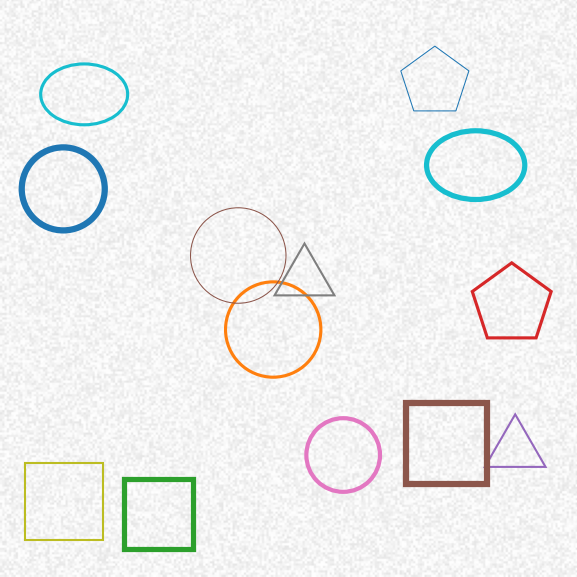[{"shape": "circle", "thickness": 3, "radius": 0.36, "center": [0.11, 0.672]}, {"shape": "pentagon", "thickness": 0.5, "radius": 0.31, "center": [0.753, 0.857]}, {"shape": "circle", "thickness": 1.5, "radius": 0.41, "center": [0.473, 0.429]}, {"shape": "square", "thickness": 2.5, "radius": 0.3, "center": [0.275, 0.109]}, {"shape": "pentagon", "thickness": 1.5, "radius": 0.36, "center": [0.886, 0.472]}, {"shape": "triangle", "thickness": 1, "radius": 0.3, "center": [0.892, 0.221]}, {"shape": "circle", "thickness": 0.5, "radius": 0.41, "center": [0.413, 0.557]}, {"shape": "square", "thickness": 3, "radius": 0.35, "center": [0.773, 0.231]}, {"shape": "circle", "thickness": 2, "radius": 0.32, "center": [0.594, 0.211]}, {"shape": "triangle", "thickness": 1, "radius": 0.3, "center": [0.527, 0.518]}, {"shape": "square", "thickness": 1, "radius": 0.34, "center": [0.111, 0.131]}, {"shape": "oval", "thickness": 2.5, "radius": 0.43, "center": [0.824, 0.713]}, {"shape": "oval", "thickness": 1.5, "radius": 0.38, "center": [0.146, 0.836]}]